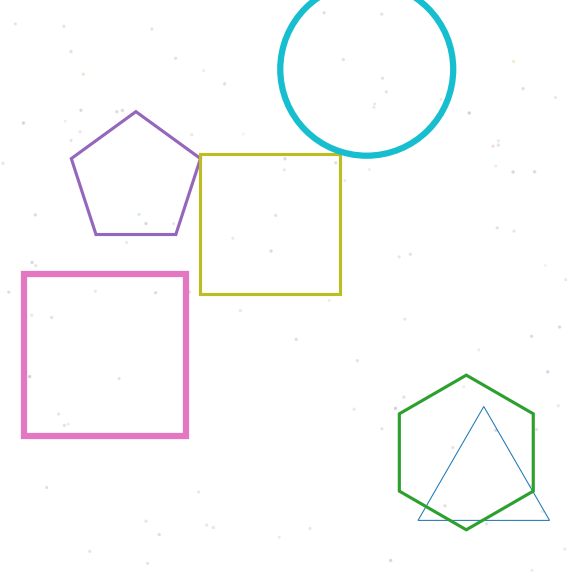[{"shape": "triangle", "thickness": 0.5, "radius": 0.66, "center": [0.838, 0.164]}, {"shape": "hexagon", "thickness": 1.5, "radius": 0.67, "center": [0.807, 0.216]}, {"shape": "pentagon", "thickness": 1.5, "radius": 0.59, "center": [0.235, 0.688]}, {"shape": "square", "thickness": 3, "radius": 0.7, "center": [0.182, 0.384]}, {"shape": "square", "thickness": 1.5, "radius": 0.6, "center": [0.468, 0.611]}, {"shape": "circle", "thickness": 3, "radius": 0.75, "center": [0.635, 0.879]}]